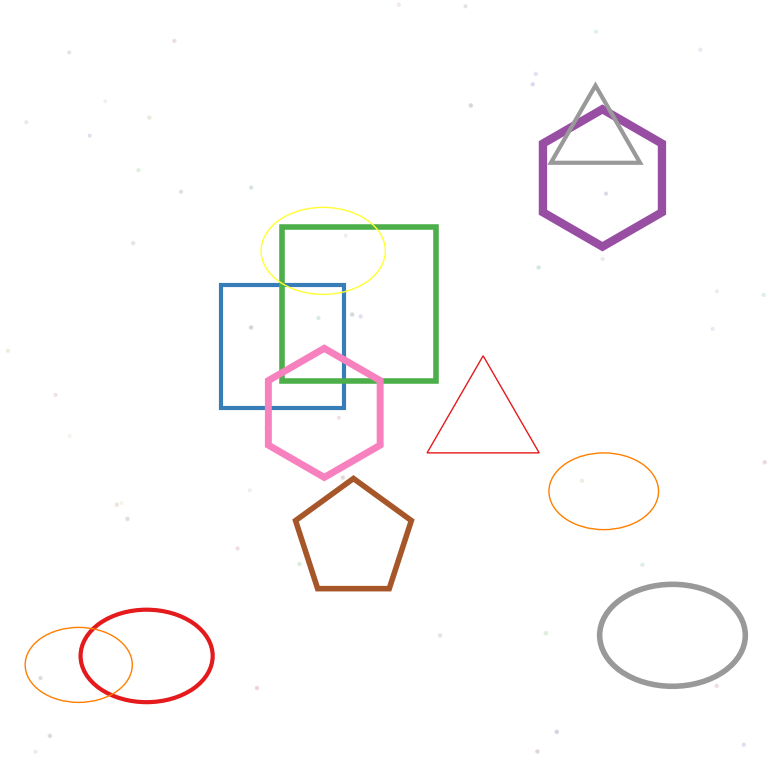[{"shape": "triangle", "thickness": 0.5, "radius": 0.42, "center": [0.627, 0.454]}, {"shape": "oval", "thickness": 1.5, "radius": 0.43, "center": [0.19, 0.148]}, {"shape": "square", "thickness": 1.5, "radius": 0.4, "center": [0.367, 0.55]}, {"shape": "square", "thickness": 2, "radius": 0.5, "center": [0.466, 0.605]}, {"shape": "hexagon", "thickness": 3, "radius": 0.45, "center": [0.782, 0.769]}, {"shape": "oval", "thickness": 0.5, "radius": 0.35, "center": [0.102, 0.136]}, {"shape": "oval", "thickness": 0.5, "radius": 0.36, "center": [0.784, 0.362]}, {"shape": "oval", "thickness": 0.5, "radius": 0.4, "center": [0.42, 0.674]}, {"shape": "pentagon", "thickness": 2, "radius": 0.4, "center": [0.459, 0.299]}, {"shape": "hexagon", "thickness": 2.5, "radius": 0.42, "center": [0.421, 0.464]}, {"shape": "oval", "thickness": 2, "radius": 0.47, "center": [0.873, 0.175]}, {"shape": "triangle", "thickness": 1.5, "radius": 0.33, "center": [0.773, 0.822]}]